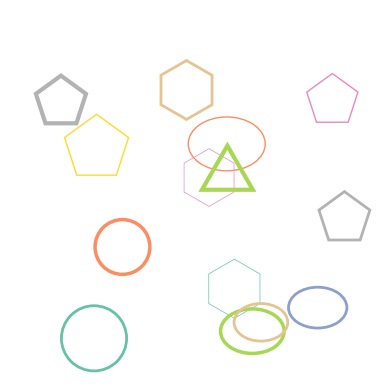[{"shape": "circle", "thickness": 2, "radius": 0.42, "center": [0.244, 0.121]}, {"shape": "hexagon", "thickness": 0.5, "radius": 0.38, "center": [0.609, 0.25]}, {"shape": "oval", "thickness": 1, "radius": 0.5, "center": [0.589, 0.626]}, {"shape": "circle", "thickness": 2.5, "radius": 0.36, "center": [0.318, 0.358]}, {"shape": "oval", "thickness": 2, "radius": 0.38, "center": [0.825, 0.201]}, {"shape": "hexagon", "thickness": 0.5, "radius": 0.37, "center": [0.543, 0.539]}, {"shape": "pentagon", "thickness": 1, "radius": 0.35, "center": [0.863, 0.739]}, {"shape": "oval", "thickness": 2.5, "radius": 0.41, "center": [0.655, 0.14]}, {"shape": "triangle", "thickness": 3, "radius": 0.38, "center": [0.591, 0.545]}, {"shape": "pentagon", "thickness": 1, "radius": 0.44, "center": [0.251, 0.616]}, {"shape": "hexagon", "thickness": 2, "radius": 0.38, "center": [0.484, 0.766]}, {"shape": "oval", "thickness": 2, "radius": 0.35, "center": [0.678, 0.163]}, {"shape": "pentagon", "thickness": 3, "radius": 0.34, "center": [0.158, 0.735]}, {"shape": "pentagon", "thickness": 2, "radius": 0.35, "center": [0.895, 0.433]}]